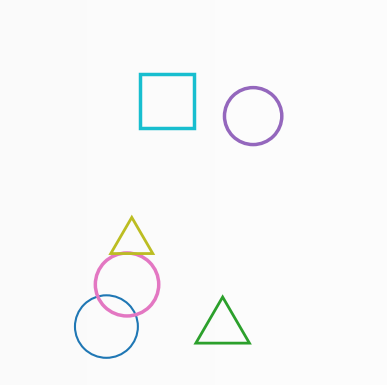[{"shape": "circle", "thickness": 1.5, "radius": 0.41, "center": [0.275, 0.152]}, {"shape": "triangle", "thickness": 2, "radius": 0.4, "center": [0.575, 0.149]}, {"shape": "circle", "thickness": 2.5, "radius": 0.37, "center": [0.653, 0.698]}, {"shape": "circle", "thickness": 2.5, "radius": 0.41, "center": [0.328, 0.261]}, {"shape": "triangle", "thickness": 2, "radius": 0.31, "center": [0.34, 0.373]}, {"shape": "square", "thickness": 2.5, "radius": 0.35, "center": [0.431, 0.737]}]